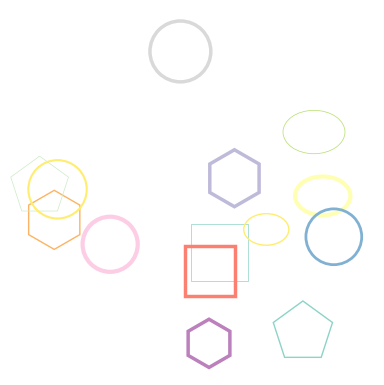[{"shape": "square", "thickness": 0.5, "radius": 0.37, "center": [0.569, 0.344]}, {"shape": "pentagon", "thickness": 1, "radius": 0.4, "center": [0.787, 0.137]}, {"shape": "oval", "thickness": 3, "radius": 0.36, "center": [0.838, 0.491]}, {"shape": "hexagon", "thickness": 2.5, "radius": 0.37, "center": [0.609, 0.537]}, {"shape": "square", "thickness": 2.5, "radius": 0.33, "center": [0.545, 0.296]}, {"shape": "circle", "thickness": 2, "radius": 0.36, "center": [0.867, 0.385]}, {"shape": "hexagon", "thickness": 1, "radius": 0.38, "center": [0.141, 0.429]}, {"shape": "oval", "thickness": 0.5, "radius": 0.4, "center": [0.816, 0.657]}, {"shape": "circle", "thickness": 3, "radius": 0.36, "center": [0.286, 0.366]}, {"shape": "circle", "thickness": 2.5, "radius": 0.4, "center": [0.469, 0.866]}, {"shape": "hexagon", "thickness": 2.5, "radius": 0.31, "center": [0.543, 0.108]}, {"shape": "pentagon", "thickness": 0.5, "radius": 0.39, "center": [0.103, 0.516]}, {"shape": "oval", "thickness": 1, "radius": 0.29, "center": [0.692, 0.404]}, {"shape": "circle", "thickness": 1.5, "radius": 0.38, "center": [0.149, 0.508]}]